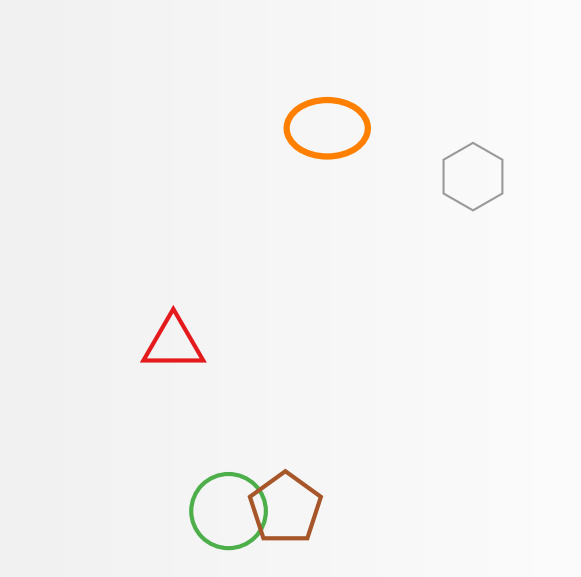[{"shape": "triangle", "thickness": 2, "radius": 0.3, "center": [0.298, 0.405]}, {"shape": "circle", "thickness": 2, "radius": 0.32, "center": [0.393, 0.114]}, {"shape": "oval", "thickness": 3, "radius": 0.35, "center": [0.563, 0.777]}, {"shape": "pentagon", "thickness": 2, "radius": 0.32, "center": [0.491, 0.119]}, {"shape": "hexagon", "thickness": 1, "radius": 0.29, "center": [0.814, 0.693]}]